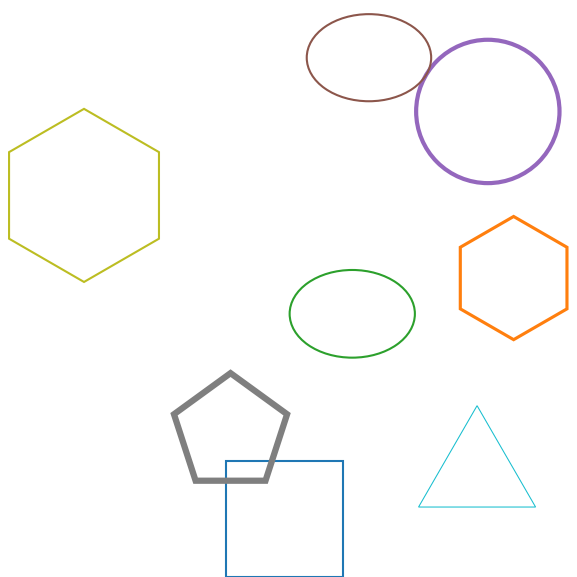[{"shape": "square", "thickness": 1, "radius": 0.51, "center": [0.493, 0.1]}, {"shape": "hexagon", "thickness": 1.5, "radius": 0.53, "center": [0.889, 0.518]}, {"shape": "oval", "thickness": 1, "radius": 0.54, "center": [0.61, 0.456]}, {"shape": "circle", "thickness": 2, "radius": 0.62, "center": [0.845, 0.806]}, {"shape": "oval", "thickness": 1, "radius": 0.54, "center": [0.639, 0.899]}, {"shape": "pentagon", "thickness": 3, "radius": 0.51, "center": [0.399, 0.25]}, {"shape": "hexagon", "thickness": 1, "radius": 0.75, "center": [0.145, 0.661]}, {"shape": "triangle", "thickness": 0.5, "radius": 0.59, "center": [0.826, 0.18]}]